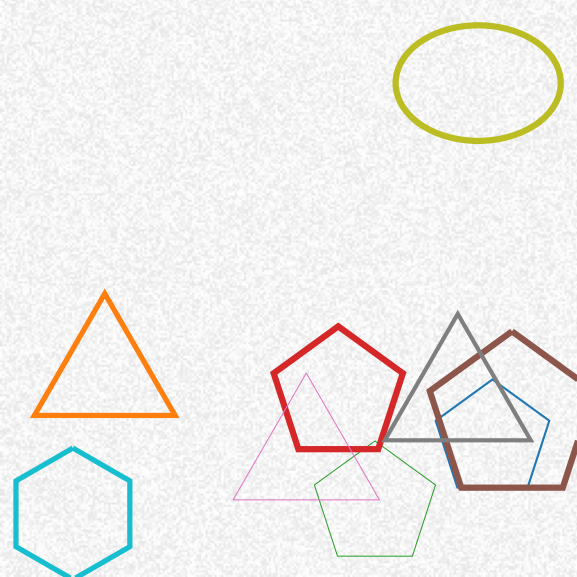[{"shape": "pentagon", "thickness": 1, "radius": 0.52, "center": [0.853, 0.239]}, {"shape": "triangle", "thickness": 2.5, "radius": 0.7, "center": [0.181, 0.35]}, {"shape": "pentagon", "thickness": 0.5, "radius": 0.55, "center": [0.649, 0.125]}, {"shape": "pentagon", "thickness": 3, "radius": 0.59, "center": [0.586, 0.316]}, {"shape": "pentagon", "thickness": 3, "radius": 0.75, "center": [0.887, 0.276]}, {"shape": "triangle", "thickness": 0.5, "radius": 0.73, "center": [0.53, 0.207]}, {"shape": "triangle", "thickness": 2, "radius": 0.73, "center": [0.793, 0.31]}, {"shape": "oval", "thickness": 3, "radius": 0.71, "center": [0.828, 0.855]}, {"shape": "hexagon", "thickness": 2.5, "radius": 0.57, "center": [0.126, 0.109]}]